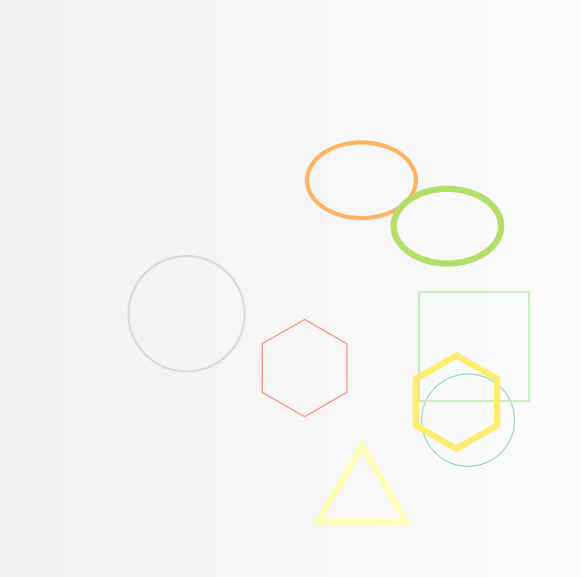[{"shape": "circle", "thickness": 0.5, "radius": 0.4, "center": [0.805, 0.272]}, {"shape": "triangle", "thickness": 3, "radius": 0.44, "center": [0.623, 0.14]}, {"shape": "hexagon", "thickness": 0.5, "radius": 0.42, "center": [0.524, 0.362]}, {"shape": "oval", "thickness": 2, "radius": 0.47, "center": [0.622, 0.687]}, {"shape": "oval", "thickness": 3, "radius": 0.46, "center": [0.77, 0.608]}, {"shape": "circle", "thickness": 1, "radius": 0.5, "center": [0.321, 0.456]}, {"shape": "square", "thickness": 1, "radius": 0.47, "center": [0.815, 0.399]}, {"shape": "hexagon", "thickness": 3, "radius": 0.4, "center": [0.785, 0.303]}]